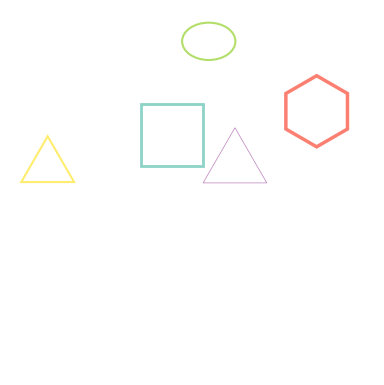[{"shape": "square", "thickness": 2, "radius": 0.4, "center": [0.446, 0.65]}, {"shape": "hexagon", "thickness": 2.5, "radius": 0.46, "center": [0.823, 0.711]}, {"shape": "oval", "thickness": 1.5, "radius": 0.35, "center": [0.542, 0.893]}, {"shape": "triangle", "thickness": 0.5, "radius": 0.48, "center": [0.61, 0.573]}, {"shape": "triangle", "thickness": 1.5, "radius": 0.4, "center": [0.124, 0.567]}]